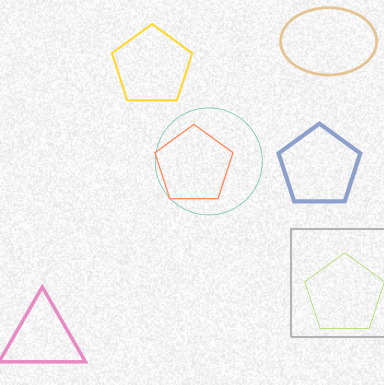[{"shape": "circle", "thickness": 0.5, "radius": 0.69, "center": [0.542, 0.581]}, {"shape": "pentagon", "thickness": 1, "radius": 0.53, "center": [0.504, 0.57]}, {"shape": "pentagon", "thickness": 3, "radius": 0.56, "center": [0.83, 0.567]}, {"shape": "triangle", "thickness": 2.5, "radius": 0.65, "center": [0.11, 0.125]}, {"shape": "pentagon", "thickness": 0.5, "radius": 0.54, "center": [0.895, 0.235]}, {"shape": "pentagon", "thickness": 1.5, "radius": 0.55, "center": [0.395, 0.828]}, {"shape": "oval", "thickness": 2, "radius": 0.62, "center": [0.854, 0.893]}, {"shape": "square", "thickness": 1.5, "radius": 0.71, "center": [0.898, 0.264]}]